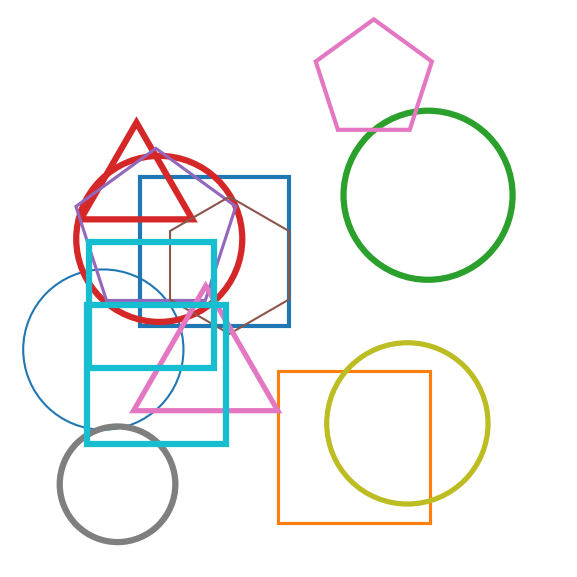[{"shape": "square", "thickness": 2, "radius": 0.65, "center": [0.371, 0.563]}, {"shape": "circle", "thickness": 1, "radius": 0.69, "center": [0.179, 0.394]}, {"shape": "square", "thickness": 1.5, "radius": 0.65, "center": [0.613, 0.225]}, {"shape": "circle", "thickness": 3, "radius": 0.73, "center": [0.741, 0.661]}, {"shape": "circle", "thickness": 3, "radius": 0.72, "center": [0.276, 0.585]}, {"shape": "triangle", "thickness": 3, "radius": 0.56, "center": [0.236, 0.675]}, {"shape": "pentagon", "thickness": 1.5, "radius": 0.73, "center": [0.27, 0.597]}, {"shape": "hexagon", "thickness": 1, "radius": 0.59, "center": [0.397, 0.54]}, {"shape": "pentagon", "thickness": 2, "radius": 0.53, "center": [0.647, 0.86]}, {"shape": "triangle", "thickness": 2.5, "radius": 0.72, "center": [0.356, 0.36]}, {"shape": "circle", "thickness": 3, "radius": 0.5, "center": [0.204, 0.161]}, {"shape": "circle", "thickness": 2.5, "radius": 0.7, "center": [0.705, 0.266]}, {"shape": "square", "thickness": 3, "radius": 0.6, "center": [0.271, 0.351]}, {"shape": "square", "thickness": 3, "radius": 0.54, "center": [0.262, 0.471]}]